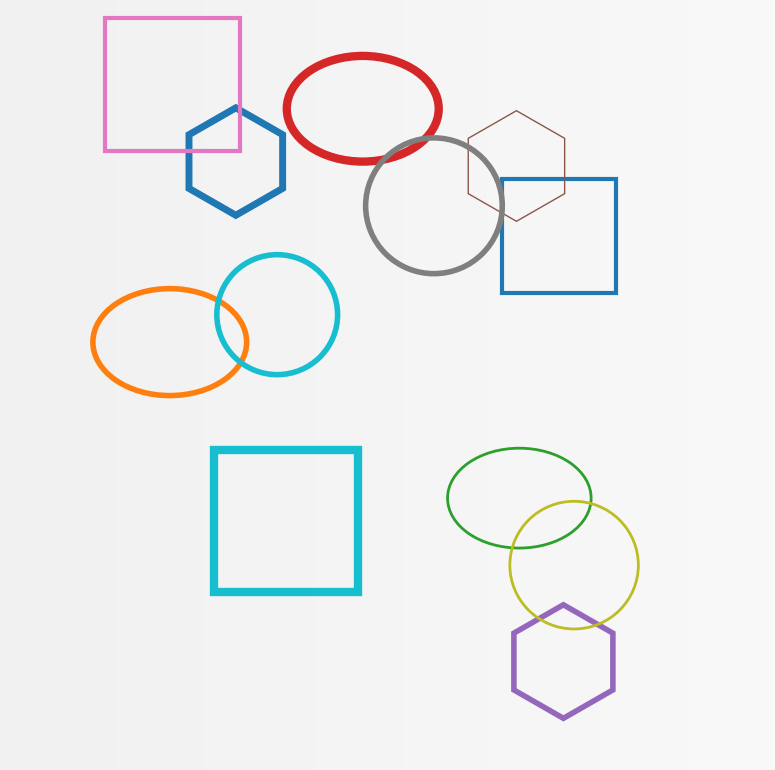[{"shape": "square", "thickness": 1.5, "radius": 0.37, "center": [0.721, 0.693]}, {"shape": "hexagon", "thickness": 2.5, "radius": 0.35, "center": [0.304, 0.79]}, {"shape": "oval", "thickness": 2, "radius": 0.5, "center": [0.219, 0.556]}, {"shape": "oval", "thickness": 1, "radius": 0.46, "center": [0.67, 0.353]}, {"shape": "oval", "thickness": 3, "radius": 0.49, "center": [0.468, 0.859]}, {"shape": "hexagon", "thickness": 2, "radius": 0.37, "center": [0.727, 0.141]}, {"shape": "hexagon", "thickness": 0.5, "radius": 0.36, "center": [0.666, 0.784]}, {"shape": "square", "thickness": 1.5, "radius": 0.43, "center": [0.223, 0.89]}, {"shape": "circle", "thickness": 2, "radius": 0.44, "center": [0.56, 0.733]}, {"shape": "circle", "thickness": 1, "radius": 0.41, "center": [0.741, 0.266]}, {"shape": "square", "thickness": 3, "radius": 0.46, "center": [0.369, 0.323]}, {"shape": "circle", "thickness": 2, "radius": 0.39, "center": [0.358, 0.591]}]